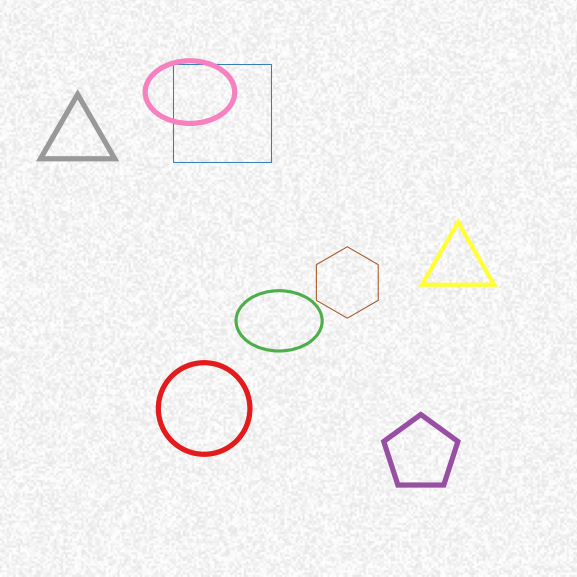[{"shape": "circle", "thickness": 2.5, "radius": 0.4, "center": [0.353, 0.292]}, {"shape": "square", "thickness": 0.5, "radius": 0.42, "center": [0.385, 0.804]}, {"shape": "oval", "thickness": 1.5, "radius": 0.37, "center": [0.483, 0.444]}, {"shape": "pentagon", "thickness": 2.5, "radius": 0.34, "center": [0.729, 0.214]}, {"shape": "triangle", "thickness": 2, "radius": 0.36, "center": [0.793, 0.542]}, {"shape": "hexagon", "thickness": 0.5, "radius": 0.31, "center": [0.601, 0.51]}, {"shape": "oval", "thickness": 2.5, "radius": 0.39, "center": [0.329, 0.84]}, {"shape": "triangle", "thickness": 2.5, "radius": 0.37, "center": [0.134, 0.761]}]